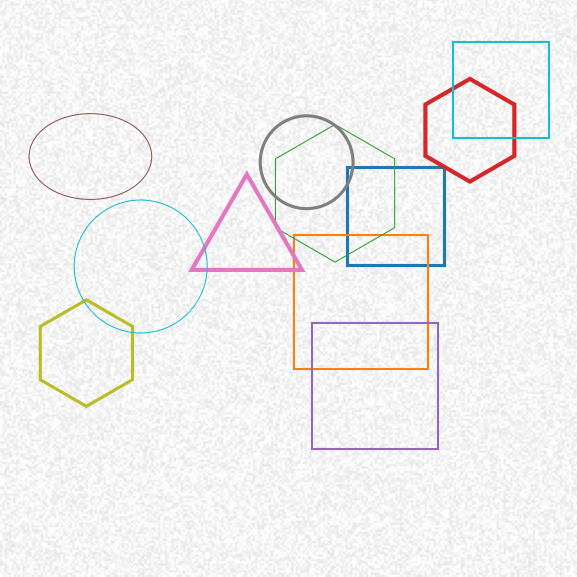[{"shape": "square", "thickness": 1.5, "radius": 0.42, "center": [0.685, 0.625]}, {"shape": "square", "thickness": 1, "radius": 0.58, "center": [0.624, 0.476]}, {"shape": "hexagon", "thickness": 0.5, "radius": 0.6, "center": [0.58, 0.664]}, {"shape": "hexagon", "thickness": 2, "radius": 0.44, "center": [0.814, 0.774]}, {"shape": "square", "thickness": 1, "radius": 0.55, "center": [0.649, 0.33]}, {"shape": "oval", "thickness": 0.5, "radius": 0.53, "center": [0.157, 0.728]}, {"shape": "triangle", "thickness": 2, "radius": 0.55, "center": [0.427, 0.587]}, {"shape": "circle", "thickness": 1.5, "radius": 0.4, "center": [0.531, 0.718]}, {"shape": "hexagon", "thickness": 1.5, "radius": 0.46, "center": [0.15, 0.388]}, {"shape": "circle", "thickness": 0.5, "radius": 0.58, "center": [0.244, 0.538]}, {"shape": "square", "thickness": 1, "radius": 0.42, "center": [0.868, 0.843]}]